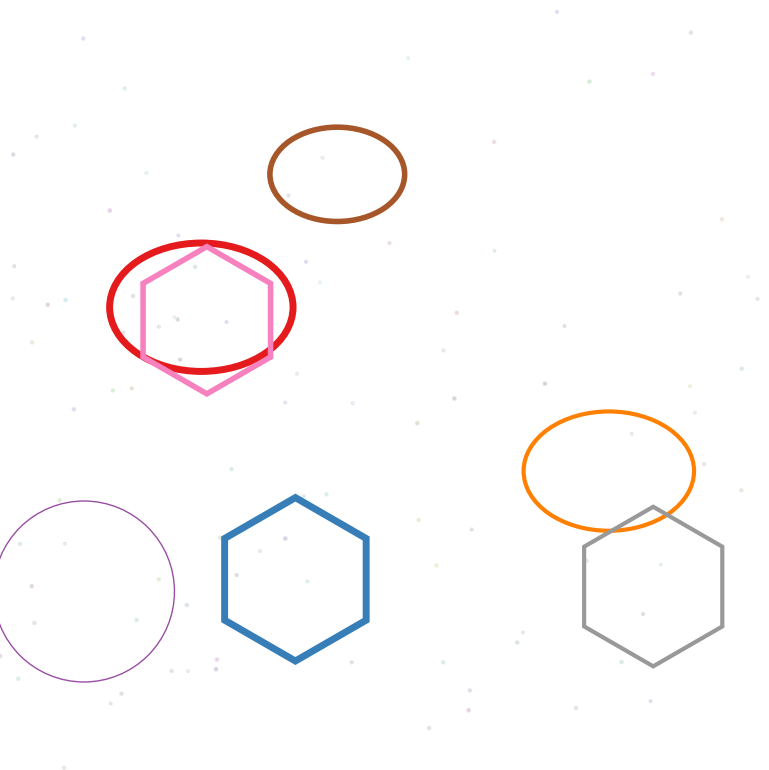[{"shape": "oval", "thickness": 2.5, "radius": 0.6, "center": [0.261, 0.601]}, {"shape": "hexagon", "thickness": 2.5, "radius": 0.53, "center": [0.384, 0.248]}, {"shape": "circle", "thickness": 0.5, "radius": 0.59, "center": [0.109, 0.232]}, {"shape": "oval", "thickness": 1.5, "radius": 0.55, "center": [0.791, 0.388]}, {"shape": "oval", "thickness": 2, "radius": 0.44, "center": [0.438, 0.774]}, {"shape": "hexagon", "thickness": 2, "radius": 0.48, "center": [0.269, 0.584]}, {"shape": "hexagon", "thickness": 1.5, "radius": 0.52, "center": [0.848, 0.238]}]